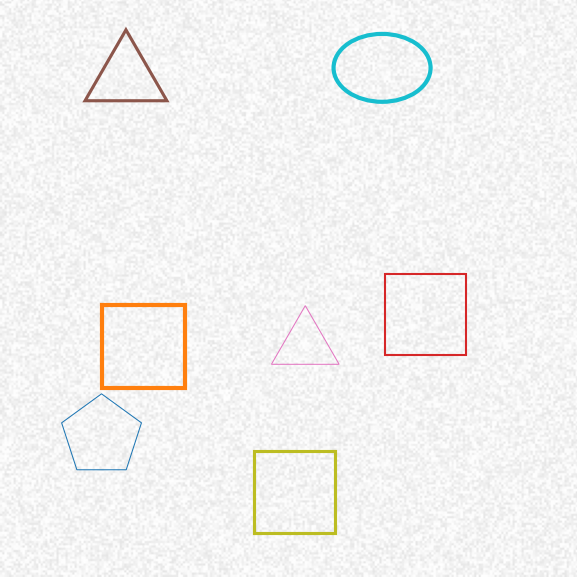[{"shape": "pentagon", "thickness": 0.5, "radius": 0.36, "center": [0.176, 0.244]}, {"shape": "square", "thickness": 2, "radius": 0.36, "center": [0.248, 0.4]}, {"shape": "square", "thickness": 1, "radius": 0.35, "center": [0.737, 0.454]}, {"shape": "triangle", "thickness": 1.5, "radius": 0.41, "center": [0.218, 0.866]}, {"shape": "triangle", "thickness": 0.5, "radius": 0.34, "center": [0.529, 0.402]}, {"shape": "square", "thickness": 1.5, "radius": 0.35, "center": [0.51, 0.147]}, {"shape": "oval", "thickness": 2, "radius": 0.42, "center": [0.662, 0.882]}]